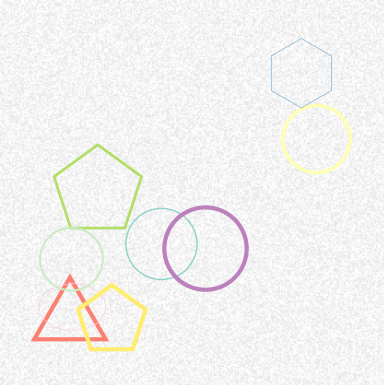[{"shape": "circle", "thickness": 1, "radius": 0.46, "center": [0.419, 0.366]}, {"shape": "circle", "thickness": 2.5, "radius": 0.44, "center": [0.822, 0.639]}, {"shape": "triangle", "thickness": 3, "radius": 0.54, "center": [0.182, 0.172]}, {"shape": "hexagon", "thickness": 0.5, "radius": 0.45, "center": [0.783, 0.81]}, {"shape": "pentagon", "thickness": 2, "radius": 0.6, "center": [0.254, 0.504]}, {"shape": "oval", "thickness": 0.5, "radius": 0.43, "center": [0.188, 0.202]}, {"shape": "circle", "thickness": 3, "radius": 0.53, "center": [0.534, 0.354]}, {"shape": "circle", "thickness": 1.5, "radius": 0.41, "center": [0.186, 0.327]}, {"shape": "pentagon", "thickness": 3, "radius": 0.46, "center": [0.29, 0.167]}]